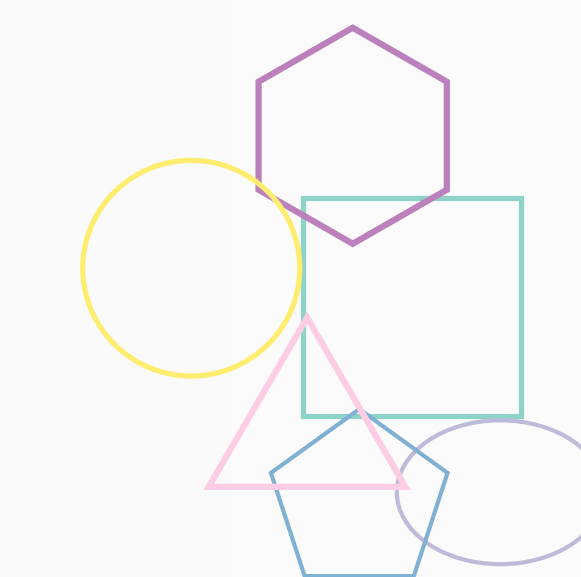[{"shape": "square", "thickness": 2.5, "radius": 0.94, "center": [0.709, 0.467]}, {"shape": "oval", "thickness": 2, "radius": 0.89, "center": [0.861, 0.147]}, {"shape": "pentagon", "thickness": 2, "radius": 0.8, "center": [0.618, 0.131]}, {"shape": "triangle", "thickness": 3, "radius": 0.98, "center": [0.528, 0.254]}, {"shape": "hexagon", "thickness": 3, "radius": 0.94, "center": [0.607, 0.764]}, {"shape": "circle", "thickness": 2.5, "radius": 0.93, "center": [0.329, 0.535]}]